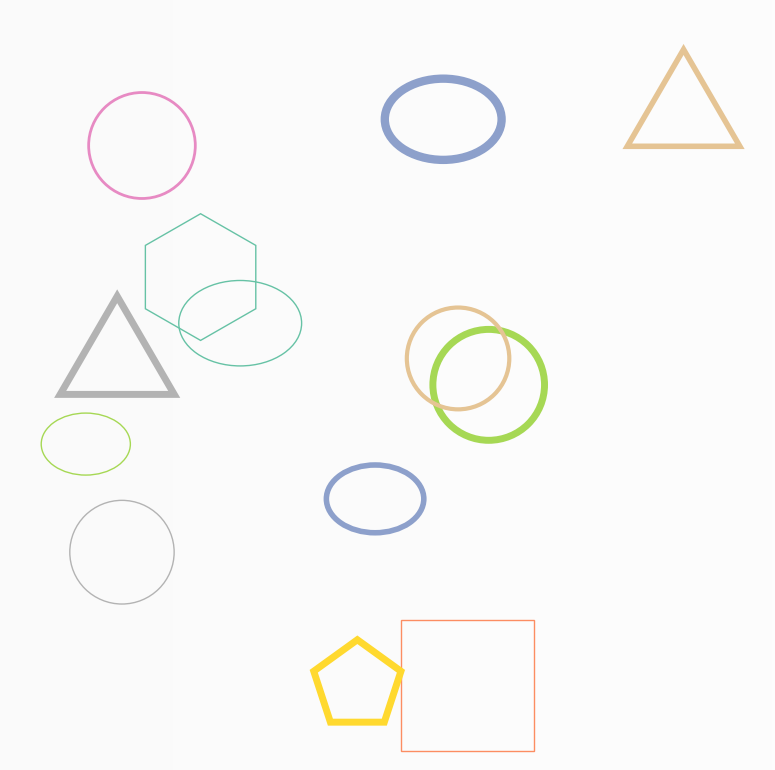[{"shape": "hexagon", "thickness": 0.5, "radius": 0.41, "center": [0.259, 0.64]}, {"shape": "oval", "thickness": 0.5, "radius": 0.4, "center": [0.31, 0.58]}, {"shape": "square", "thickness": 0.5, "radius": 0.43, "center": [0.603, 0.11]}, {"shape": "oval", "thickness": 2, "radius": 0.31, "center": [0.484, 0.352]}, {"shape": "oval", "thickness": 3, "radius": 0.38, "center": [0.572, 0.845]}, {"shape": "circle", "thickness": 1, "radius": 0.34, "center": [0.183, 0.811]}, {"shape": "circle", "thickness": 2.5, "radius": 0.36, "center": [0.631, 0.5]}, {"shape": "oval", "thickness": 0.5, "radius": 0.29, "center": [0.111, 0.423]}, {"shape": "pentagon", "thickness": 2.5, "radius": 0.3, "center": [0.461, 0.11]}, {"shape": "circle", "thickness": 1.5, "radius": 0.33, "center": [0.591, 0.534]}, {"shape": "triangle", "thickness": 2, "radius": 0.42, "center": [0.882, 0.852]}, {"shape": "circle", "thickness": 0.5, "radius": 0.34, "center": [0.157, 0.283]}, {"shape": "triangle", "thickness": 2.5, "radius": 0.42, "center": [0.151, 0.53]}]